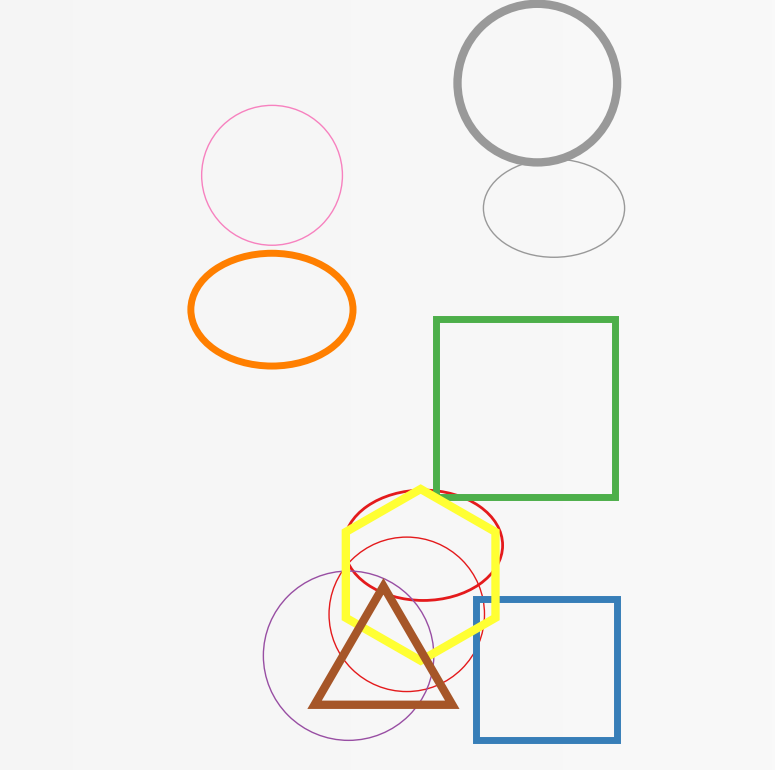[{"shape": "circle", "thickness": 0.5, "radius": 0.5, "center": [0.525, 0.202]}, {"shape": "oval", "thickness": 1, "radius": 0.51, "center": [0.546, 0.292]}, {"shape": "square", "thickness": 2.5, "radius": 0.46, "center": [0.705, 0.13]}, {"shape": "square", "thickness": 2.5, "radius": 0.58, "center": [0.678, 0.47]}, {"shape": "circle", "thickness": 0.5, "radius": 0.55, "center": [0.45, 0.148]}, {"shape": "oval", "thickness": 2.5, "radius": 0.52, "center": [0.351, 0.598]}, {"shape": "hexagon", "thickness": 3, "radius": 0.56, "center": [0.543, 0.253]}, {"shape": "triangle", "thickness": 3, "radius": 0.51, "center": [0.495, 0.136]}, {"shape": "circle", "thickness": 0.5, "radius": 0.45, "center": [0.351, 0.772]}, {"shape": "circle", "thickness": 3, "radius": 0.51, "center": [0.693, 0.892]}, {"shape": "oval", "thickness": 0.5, "radius": 0.46, "center": [0.715, 0.73]}]